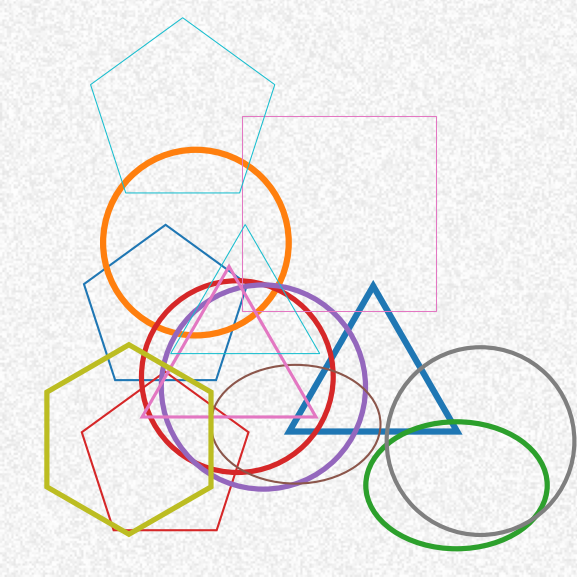[{"shape": "pentagon", "thickness": 1, "radius": 0.74, "center": [0.287, 0.461]}, {"shape": "triangle", "thickness": 3, "radius": 0.84, "center": [0.646, 0.336]}, {"shape": "circle", "thickness": 3, "radius": 0.8, "center": [0.339, 0.579]}, {"shape": "oval", "thickness": 2.5, "radius": 0.79, "center": [0.791, 0.159]}, {"shape": "circle", "thickness": 2.5, "radius": 0.83, "center": [0.411, 0.347]}, {"shape": "pentagon", "thickness": 1, "radius": 0.76, "center": [0.286, 0.204]}, {"shape": "circle", "thickness": 2.5, "radius": 0.88, "center": [0.456, 0.329]}, {"shape": "oval", "thickness": 1, "radius": 0.73, "center": [0.512, 0.265]}, {"shape": "square", "thickness": 0.5, "radius": 0.84, "center": [0.587, 0.629]}, {"shape": "triangle", "thickness": 1.5, "radius": 0.87, "center": [0.397, 0.364]}, {"shape": "circle", "thickness": 2, "radius": 0.81, "center": [0.832, 0.235]}, {"shape": "hexagon", "thickness": 2.5, "radius": 0.82, "center": [0.223, 0.238]}, {"shape": "pentagon", "thickness": 0.5, "radius": 0.84, "center": [0.316, 0.801]}, {"shape": "triangle", "thickness": 0.5, "radius": 0.75, "center": [0.425, 0.461]}]